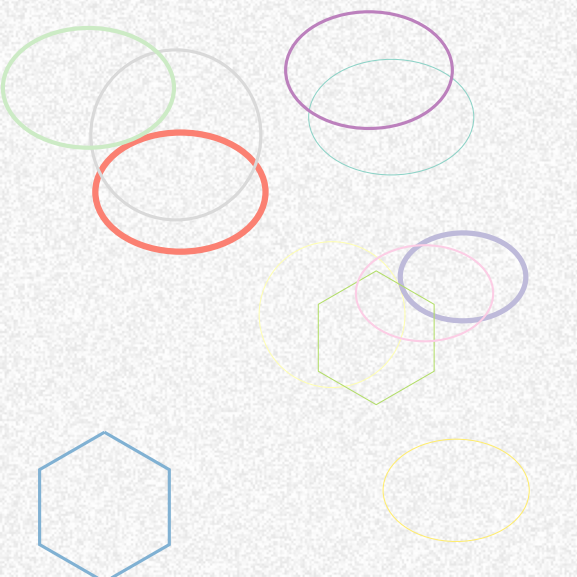[{"shape": "oval", "thickness": 0.5, "radius": 0.71, "center": [0.677, 0.796]}, {"shape": "circle", "thickness": 0.5, "radius": 0.63, "center": [0.575, 0.454]}, {"shape": "oval", "thickness": 2.5, "radius": 0.54, "center": [0.802, 0.52]}, {"shape": "oval", "thickness": 3, "radius": 0.74, "center": [0.312, 0.666]}, {"shape": "hexagon", "thickness": 1.5, "radius": 0.65, "center": [0.181, 0.121]}, {"shape": "hexagon", "thickness": 0.5, "radius": 0.58, "center": [0.651, 0.414]}, {"shape": "oval", "thickness": 1, "radius": 0.59, "center": [0.735, 0.491]}, {"shape": "circle", "thickness": 1.5, "radius": 0.74, "center": [0.305, 0.766]}, {"shape": "oval", "thickness": 1.5, "radius": 0.72, "center": [0.639, 0.878]}, {"shape": "oval", "thickness": 2, "radius": 0.74, "center": [0.153, 0.847]}, {"shape": "oval", "thickness": 0.5, "radius": 0.63, "center": [0.79, 0.15]}]